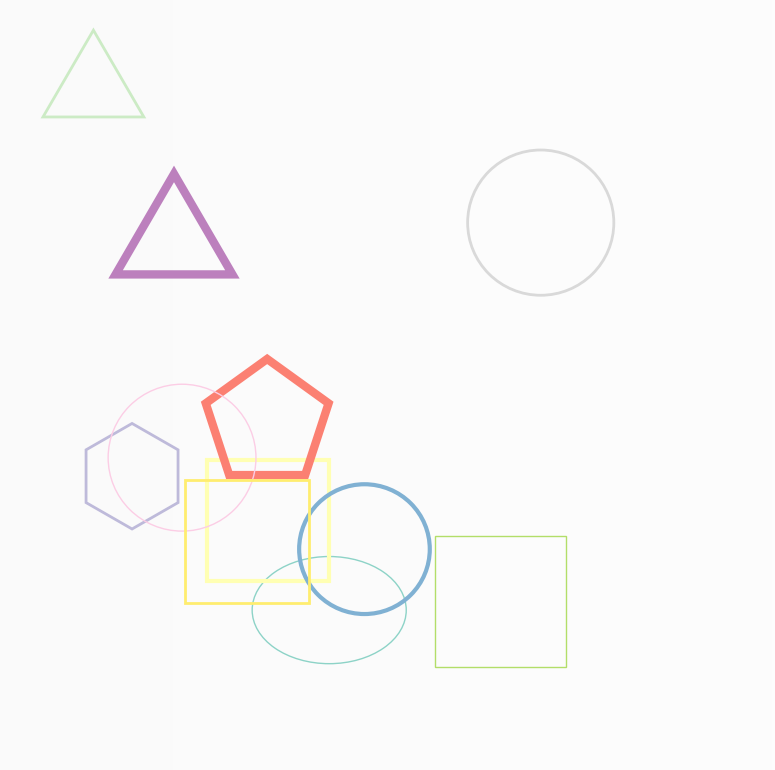[{"shape": "oval", "thickness": 0.5, "radius": 0.5, "center": [0.425, 0.208]}, {"shape": "square", "thickness": 1.5, "radius": 0.39, "center": [0.346, 0.324]}, {"shape": "hexagon", "thickness": 1, "radius": 0.34, "center": [0.17, 0.382]}, {"shape": "pentagon", "thickness": 3, "radius": 0.42, "center": [0.345, 0.45]}, {"shape": "circle", "thickness": 1.5, "radius": 0.42, "center": [0.47, 0.287]}, {"shape": "square", "thickness": 0.5, "radius": 0.42, "center": [0.646, 0.219]}, {"shape": "circle", "thickness": 0.5, "radius": 0.48, "center": [0.235, 0.406]}, {"shape": "circle", "thickness": 1, "radius": 0.47, "center": [0.698, 0.711]}, {"shape": "triangle", "thickness": 3, "radius": 0.44, "center": [0.225, 0.687]}, {"shape": "triangle", "thickness": 1, "radius": 0.38, "center": [0.121, 0.886]}, {"shape": "square", "thickness": 1, "radius": 0.4, "center": [0.319, 0.297]}]